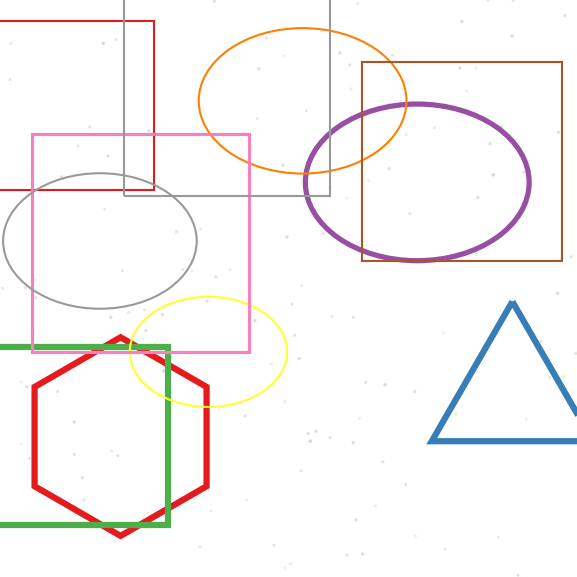[{"shape": "hexagon", "thickness": 3, "radius": 0.86, "center": [0.209, 0.243]}, {"shape": "square", "thickness": 1, "radius": 0.73, "center": [0.121, 0.817]}, {"shape": "triangle", "thickness": 3, "radius": 0.81, "center": [0.887, 0.316]}, {"shape": "square", "thickness": 3, "radius": 0.77, "center": [0.136, 0.244]}, {"shape": "oval", "thickness": 2.5, "radius": 0.97, "center": [0.723, 0.683]}, {"shape": "oval", "thickness": 1, "radius": 0.9, "center": [0.524, 0.825]}, {"shape": "oval", "thickness": 1, "radius": 0.68, "center": [0.361, 0.39]}, {"shape": "square", "thickness": 1, "radius": 0.86, "center": [0.8, 0.72]}, {"shape": "square", "thickness": 1.5, "radius": 0.94, "center": [0.243, 0.578]}, {"shape": "square", "thickness": 1, "radius": 0.89, "center": [0.393, 0.838]}, {"shape": "oval", "thickness": 1, "radius": 0.84, "center": [0.173, 0.582]}]